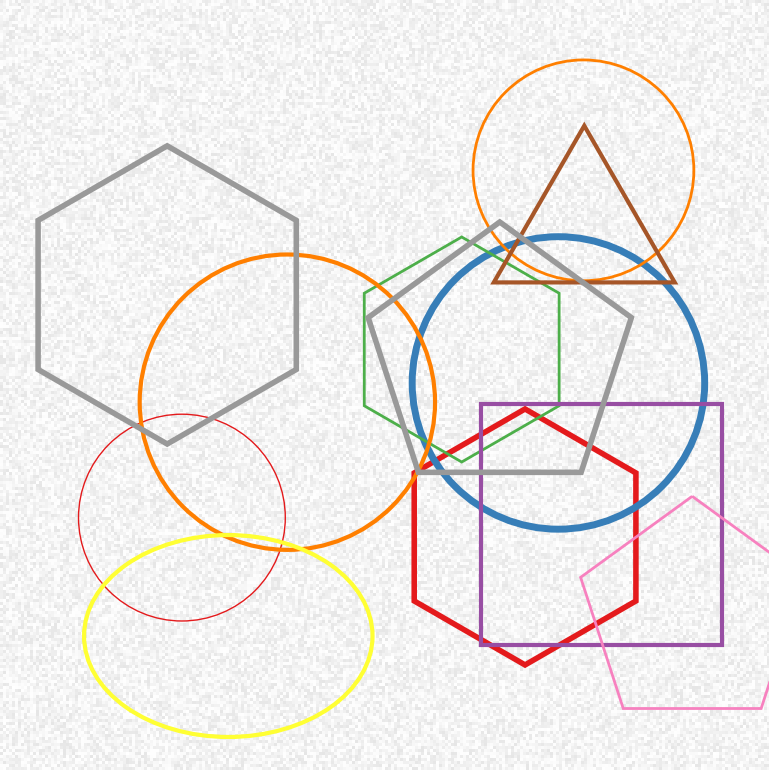[{"shape": "hexagon", "thickness": 2, "radius": 0.83, "center": [0.682, 0.303]}, {"shape": "circle", "thickness": 0.5, "radius": 0.67, "center": [0.236, 0.328]}, {"shape": "circle", "thickness": 2.5, "radius": 0.95, "center": [0.725, 0.503]}, {"shape": "hexagon", "thickness": 1, "radius": 0.73, "center": [0.6, 0.546]}, {"shape": "square", "thickness": 1.5, "radius": 0.78, "center": [0.781, 0.319]}, {"shape": "circle", "thickness": 1, "radius": 0.72, "center": [0.758, 0.779]}, {"shape": "circle", "thickness": 1.5, "radius": 0.96, "center": [0.373, 0.478]}, {"shape": "oval", "thickness": 1.5, "radius": 0.94, "center": [0.296, 0.174]}, {"shape": "triangle", "thickness": 1.5, "radius": 0.68, "center": [0.759, 0.701]}, {"shape": "pentagon", "thickness": 1, "radius": 0.76, "center": [0.899, 0.203]}, {"shape": "hexagon", "thickness": 2, "radius": 0.97, "center": [0.217, 0.617]}, {"shape": "pentagon", "thickness": 2, "radius": 0.9, "center": [0.649, 0.532]}]